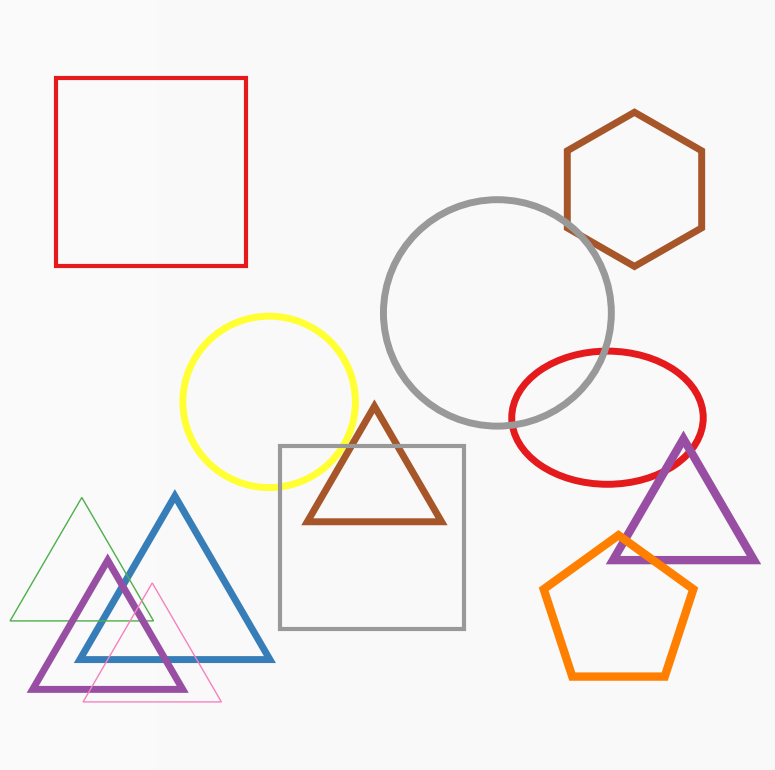[{"shape": "square", "thickness": 1.5, "radius": 0.61, "center": [0.195, 0.777]}, {"shape": "oval", "thickness": 2.5, "radius": 0.62, "center": [0.784, 0.458]}, {"shape": "triangle", "thickness": 2.5, "radius": 0.71, "center": [0.226, 0.214]}, {"shape": "triangle", "thickness": 0.5, "radius": 0.53, "center": [0.106, 0.247]}, {"shape": "triangle", "thickness": 2.5, "radius": 0.56, "center": [0.139, 0.161]}, {"shape": "triangle", "thickness": 3, "radius": 0.52, "center": [0.882, 0.325]}, {"shape": "pentagon", "thickness": 3, "radius": 0.51, "center": [0.798, 0.203]}, {"shape": "circle", "thickness": 2.5, "radius": 0.56, "center": [0.347, 0.478]}, {"shape": "hexagon", "thickness": 2.5, "radius": 0.5, "center": [0.819, 0.754]}, {"shape": "triangle", "thickness": 2.5, "radius": 0.5, "center": [0.483, 0.372]}, {"shape": "triangle", "thickness": 0.5, "radius": 0.52, "center": [0.196, 0.14]}, {"shape": "circle", "thickness": 2.5, "radius": 0.74, "center": [0.642, 0.594]}, {"shape": "square", "thickness": 1.5, "radius": 0.6, "center": [0.48, 0.302]}]